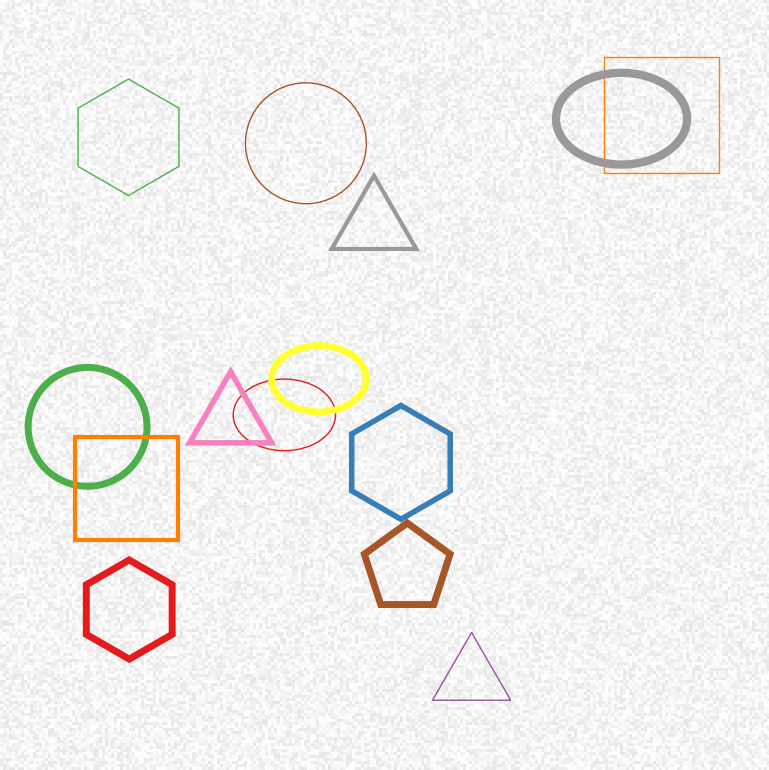[{"shape": "hexagon", "thickness": 2.5, "radius": 0.32, "center": [0.168, 0.208]}, {"shape": "oval", "thickness": 0.5, "radius": 0.33, "center": [0.369, 0.461]}, {"shape": "hexagon", "thickness": 2, "radius": 0.37, "center": [0.521, 0.399]}, {"shape": "hexagon", "thickness": 0.5, "radius": 0.38, "center": [0.167, 0.822]}, {"shape": "circle", "thickness": 2.5, "radius": 0.39, "center": [0.114, 0.446]}, {"shape": "triangle", "thickness": 0.5, "radius": 0.29, "center": [0.612, 0.12]}, {"shape": "square", "thickness": 0.5, "radius": 0.37, "center": [0.859, 0.851]}, {"shape": "square", "thickness": 1.5, "radius": 0.33, "center": [0.164, 0.366]}, {"shape": "oval", "thickness": 2.5, "radius": 0.31, "center": [0.414, 0.508]}, {"shape": "pentagon", "thickness": 2.5, "radius": 0.29, "center": [0.529, 0.262]}, {"shape": "circle", "thickness": 0.5, "radius": 0.39, "center": [0.397, 0.814]}, {"shape": "triangle", "thickness": 2, "radius": 0.31, "center": [0.3, 0.456]}, {"shape": "triangle", "thickness": 1.5, "radius": 0.32, "center": [0.486, 0.708]}, {"shape": "oval", "thickness": 3, "radius": 0.43, "center": [0.807, 0.846]}]